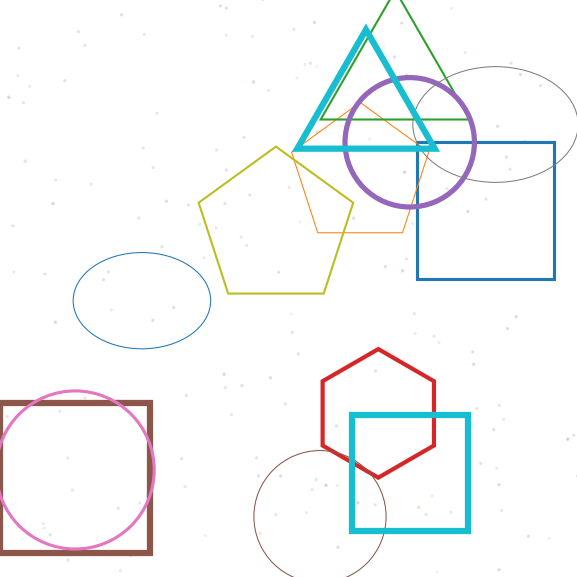[{"shape": "square", "thickness": 1.5, "radius": 0.59, "center": [0.841, 0.635]}, {"shape": "oval", "thickness": 0.5, "radius": 0.6, "center": [0.246, 0.478]}, {"shape": "pentagon", "thickness": 0.5, "radius": 0.62, "center": [0.624, 0.697]}, {"shape": "triangle", "thickness": 1, "radius": 0.75, "center": [0.684, 0.867]}, {"shape": "hexagon", "thickness": 2, "radius": 0.56, "center": [0.655, 0.283]}, {"shape": "circle", "thickness": 2.5, "radius": 0.56, "center": [0.709, 0.753]}, {"shape": "circle", "thickness": 0.5, "radius": 0.57, "center": [0.554, 0.105]}, {"shape": "square", "thickness": 3, "radius": 0.65, "center": [0.13, 0.171]}, {"shape": "circle", "thickness": 1.5, "radius": 0.68, "center": [0.13, 0.185]}, {"shape": "oval", "thickness": 0.5, "radius": 0.72, "center": [0.858, 0.784]}, {"shape": "pentagon", "thickness": 1, "radius": 0.7, "center": [0.478, 0.605]}, {"shape": "triangle", "thickness": 3, "radius": 0.69, "center": [0.634, 0.81]}, {"shape": "square", "thickness": 3, "radius": 0.5, "center": [0.71, 0.18]}]